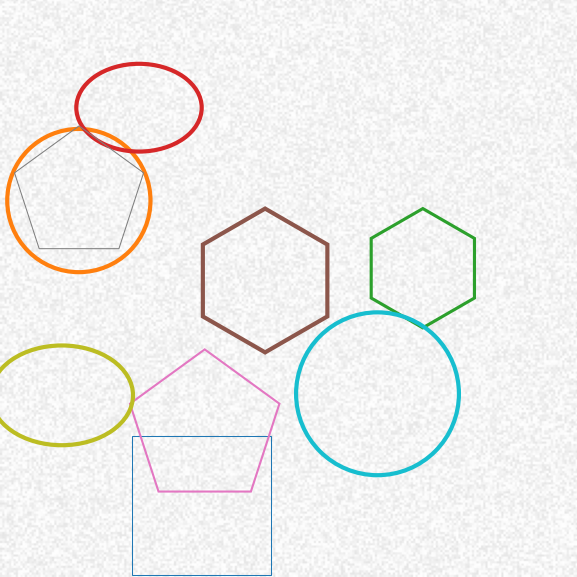[{"shape": "square", "thickness": 0.5, "radius": 0.6, "center": [0.348, 0.124]}, {"shape": "circle", "thickness": 2, "radius": 0.62, "center": [0.137, 0.652]}, {"shape": "hexagon", "thickness": 1.5, "radius": 0.52, "center": [0.732, 0.535]}, {"shape": "oval", "thickness": 2, "radius": 0.54, "center": [0.241, 0.813]}, {"shape": "hexagon", "thickness": 2, "radius": 0.62, "center": [0.459, 0.513]}, {"shape": "pentagon", "thickness": 1, "radius": 0.68, "center": [0.354, 0.258]}, {"shape": "pentagon", "thickness": 0.5, "radius": 0.59, "center": [0.137, 0.664]}, {"shape": "oval", "thickness": 2, "radius": 0.62, "center": [0.107, 0.315]}, {"shape": "circle", "thickness": 2, "radius": 0.7, "center": [0.654, 0.317]}]